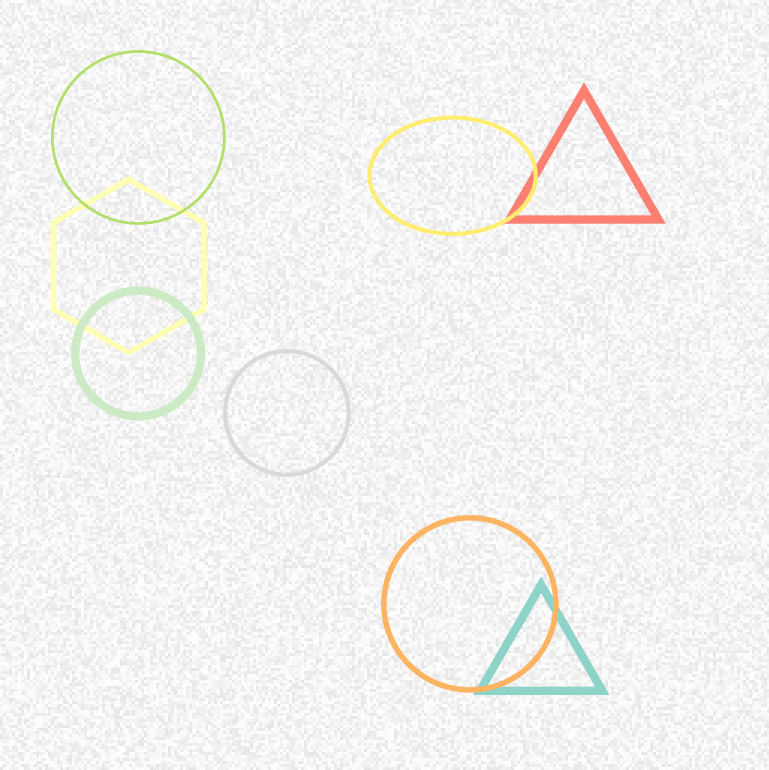[{"shape": "triangle", "thickness": 3, "radius": 0.46, "center": [0.703, 0.149]}, {"shape": "hexagon", "thickness": 2, "radius": 0.56, "center": [0.167, 0.655]}, {"shape": "triangle", "thickness": 3, "radius": 0.56, "center": [0.758, 0.771]}, {"shape": "circle", "thickness": 2, "radius": 0.56, "center": [0.61, 0.216]}, {"shape": "circle", "thickness": 1, "radius": 0.56, "center": [0.18, 0.821]}, {"shape": "circle", "thickness": 1.5, "radius": 0.4, "center": [0.373, 0.464]}, {"shape": "circle", "thickness": 3, "radius": 0.41, "center": [0.179, 0.541]}, {"shape": "oval", "thickness": 1.5, "radius": 0.54, "center": [0.588, 0.772]}]